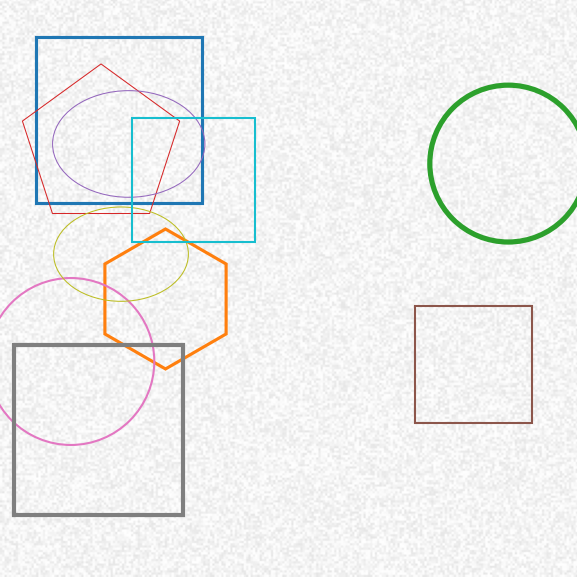[{"shape": "square", "thickness": 1.5, "radius": 0.72, "center": [0.207, 0.791]}, {"shape": "hexagon", "thickness": 1.5, "radius": 0.61, "center": [0.287, 0.481]}, {"shape": "circle", "thickness": 2.5, "radius": 0.68, "center": [0.88, 0.716]}, {"shape": "pentagon", "thickness": 0.5, "radius": 0.72, "center": [0.175, 0.745]}, {"shape": "oval", "thickness": 0.5, "radius": 0.66, "center": [0.223, 0.75]}, {"shape": "square", "thickness": 1, "radius": 0.51, "center": [0.82, 0.368]}, {"shape": "circle", "thickness": 1, "radius": 0.72, "center": [0.123, 0.373]}, {"shape": "square", "thickness": 2, "radius": 0.73, "center": [0.17, 0.254]}, {"shape": "oval", "thickness": 0.5, "radius": 0.58, "center": [0.21, 0.559]}, {"shape": "square", "thickness": 1, "radius": 0.53, "center": [0.335, 0.688]}]